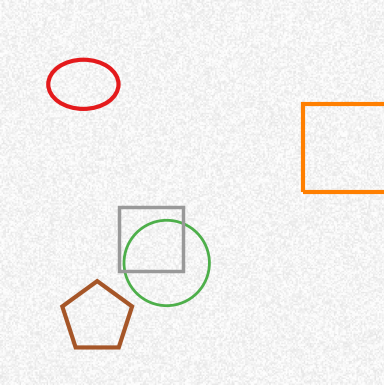[{"shape": "oval", "thickness": 3, "radius": 0.46, "center": [0.217, 0.781]}, {"shape": "circle", "thickness": 2, "radius": 0.55, "center": [0.433, 0.317]}, {"shape": "square", "thickness": 3, "radius": 0.57, "center": [0.9, 0.615]}, {"shape": "pentagon", "thickness": 3, "radius": 0.48, "center": [0.252, 0.175]}, {"shape": "square", "thickness": 2.5, "radius": 0.41, "center": [0.392, 0.379]}]